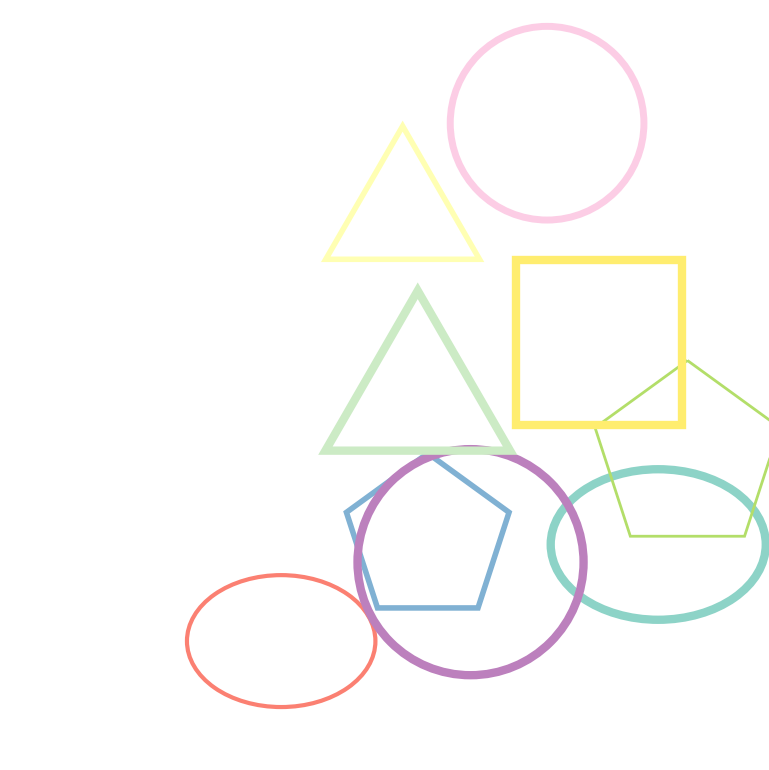[{"shape": "oval", "thickness": 3, "radius": 0.7, "center": [0.855, 0.293]}, {"shape": "triangle", "thickness": 2, "radius": 0.58, "center": [0.523, 0.721]}, {"shape": "oval", "thickness": 1.5, "radius": 0.61, "center": [0.365, 0.167]}, {"shape": "pentagon", "thickness": 2, "radius": 0.56, "center": [0.556, 0.3]}, {"shape": "pentagon", "thickness": 1, "radius": 0.63, "center": [0.893, 0.406]}, {"shape": "circle", "thickness": 2.5, "radius": 0.63, "center": [0.71, 0.84]}, {"shape": "circle", "thickness": 3, "radius": 0.73, "center": [0.611, 0.27]}, {"shape": "triangle", "thickness": 3, "radius": 0.69, "center": [0.543, 0.484]}, {"shape": "square", "thickness": 3, "radius": 0.54, "center": [0.778, 0.555]}]